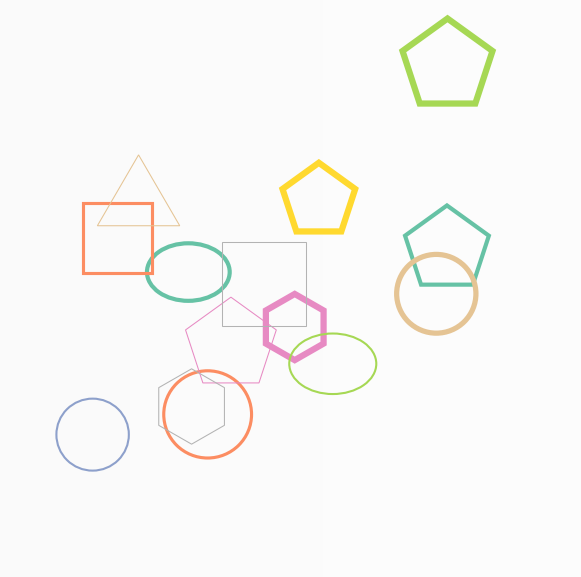[{"shape": "pentagon", "thickness": 2, "radius": 0.38, "center": [0.769, 0.568]}, {"shape": "oval", "thickness": 2, "radius": 0.36, "center": [0.324, 0.528]}, {"shape": "square", "thickness": 1.5, "radius": 0.3, "center": [0.202, 0.587]}, {"shape": "circle", "thickness": 1.5, "radius": 0.38, "center": [0.357, 0.282]}, {"shape": "circle", "thickness": 1, "radius": 0.31, "center": [0.159, 0.247]}, {"shape": "hexagon", "thickness": 3, "radius": 0.29, "center": [0.507, 0.433]}, {"shape": "pentagon", "thickness": 0.5, "radius": 0.41, "center": [0.397, 0.402]}, {"shape": "pentagon", "thickness": 3, "radius": 0.41, "center": [0.77, 0.886]}, {"shape": "oval", "thickness": 1, "radius": 0.37, "center": [0.573, 0.369]}, {"shape": "pentagon", "thickness": 3, "radius": 0.33, "center": [0.549, 0.652]}, {"shape": "circle", "thickness": 2.5, "radius": 0.34, "center": [0.751, 0.49]}, {"shape": "triangle", "thickness": 0.5, "radius": 0.41, "center": [0.238, 0.649]}, {"shape": "square", "thickness": 0.5, "radius": 0.36, "center": [0.454, 0.508]}, {"shape": "hexagon", "thickness": 0.5, "radius": 0.33, "center": [0.33, 0.295]}]